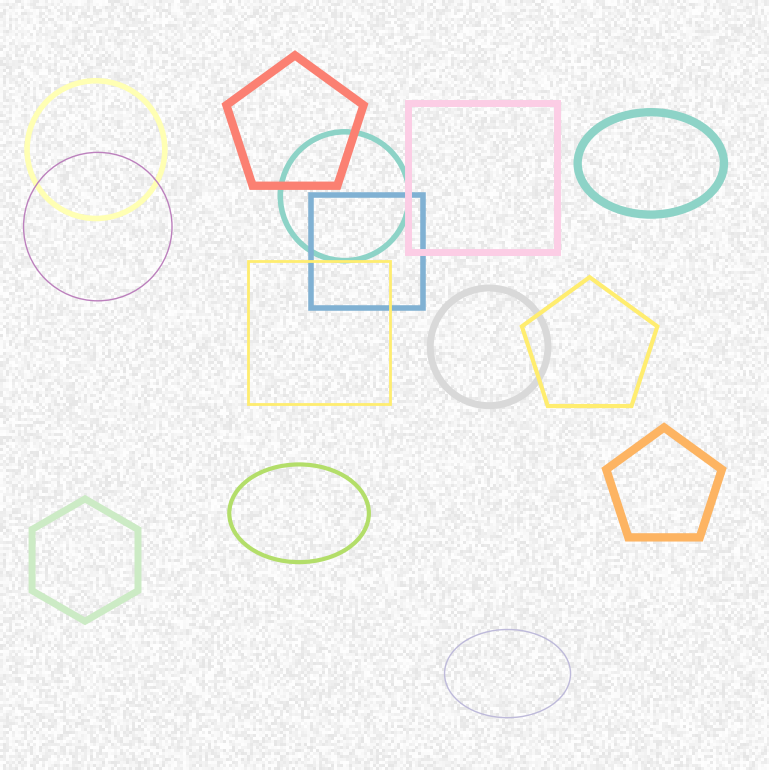[{"shape": "oval", "thickness": 3, "radius": 0.48, "center": [0.845, 0.788]}, {"shape": "circle", "thickness": 2, "radius": 0.42, "center": [0.448, 0.745]}, {"shape": "circle", "thickness": 2, "radius": 0.45, "center": [0.125, 0.806]}, {"shape": "oval", "thickness": 0.5, "radius": 0.41, "center": [0.659, 0.125]}, {"shape": "pentagon", "thickness": 3, "radius": 0.47, "center": [0.383, 0.835]}, {"shape": "square", "thickness": 2, "radius": 0.37, "center": [0.477, 0.674]}, {"shape": "pentagon", "thickness": 3, "radius": 0.39, "center": [0.862, 0.366]}, {"shape": "oval", "thickness": 1.5, "radius": 0.45, "center": [0.388, 0.333]}, {"shape": "square", "thickness": 2.5, "radius": 0.48, "center": [0.627, 0.769]}, {"shape": "circle", "thickness": 2.5, "radius": 0.38, "center": [0.635, 0.55]}, {"shape": "circle", "thickness": 0.5, "radius": 0.48, "center": [0.127, 0.706]}, {"shape": "hexagon", "thickness": 2.5, "radius": 0.4, "center": [0.11, 0.273]}, {"shape": "square", "thickness": 1, "radius": 0.46, "center": [0.414, 0.568]}, {"shape": "pentagon", "thickness": 1.5, "radius": 0.46, "center": [0.766, 0.548]}]